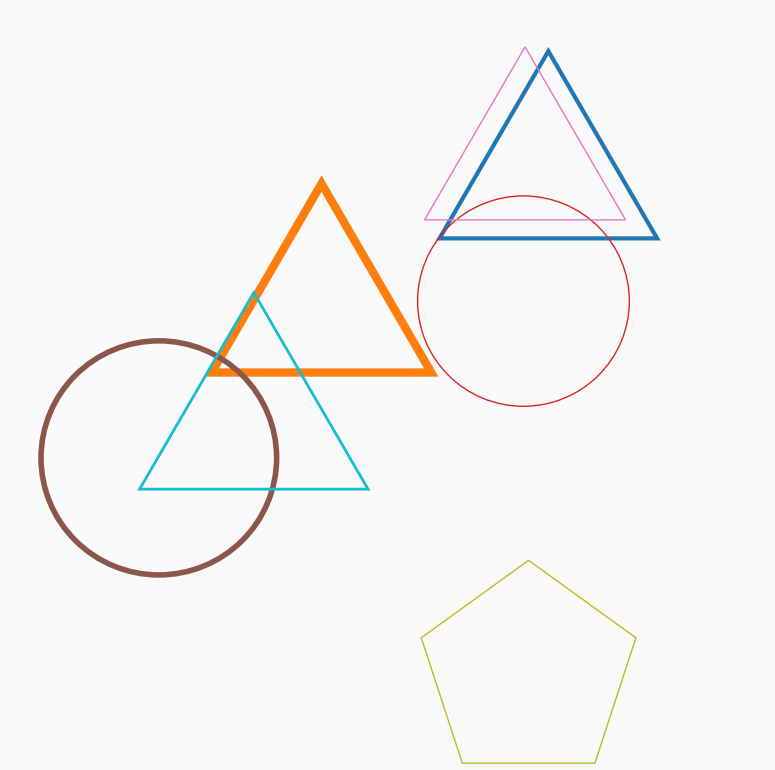[{"shape": "triangle", "thickness": 1.5, "radius": 0.81, "center": [0.708, 0.771]}, {"shape": "triangle", "thickness": 3, "radius": 0.82, "center": [0.415, 0.598]}, {"shape": "circle", "thickness": 0.5, "radius": 0.68, "center": [0.675, 0.609]}, {"shape": "circle", "thickness": 2, "radius": 0.76, "center": [0.205, 0.405]}, {"shape": "triangle", "thickness": 0.5, "radius": 0.75, "center": [0.677, 0.789]}, {"shape": "pentagon", "thickness": 0.5, "radius": 0.73, "center": [0.682, 0.127]}, {"shape": "triangle", "thickness": 1, "radius": 0.85, "center": [0.327, 0.45]}]